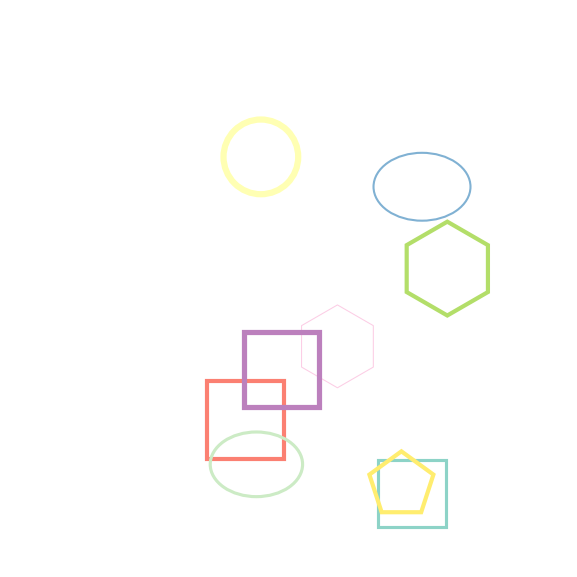[{"shape": "square", "thickness": 1.5, "radius": 0.29, "center": [0.714, 0.145]}, {"shape": "circle", "thickness": 3, "radius": 0.32, "center": [0.452, 0.727]}, {"shape": "square", "thickness": 2, "radius": 0.34, "center": [0.425, 0.272]}, {"shape": "oval", "thickness": 1, "radius": 0.42, "center": [0.731, 0.676]}, {"shape": "hexagon", "thickness": 2, "radius": 0.41, "center": [0.775, 0.534]}, {"shape": "hexagon", "thickness": 0.5, "radius": 0.36, "center": [0.584, 0.399]}, {"shape": "square", "thickness": 2.5, "radius": 0.32, "center": [0.487, 0.36]}, {"shape": "oval", "thickness": 1.5, "radius": 0.4, "center": [0.444, 0.195]}, {"shape": "pentagon", "thickness": 2, "radius": 0.29, "center": [0.695, 0.159]}]